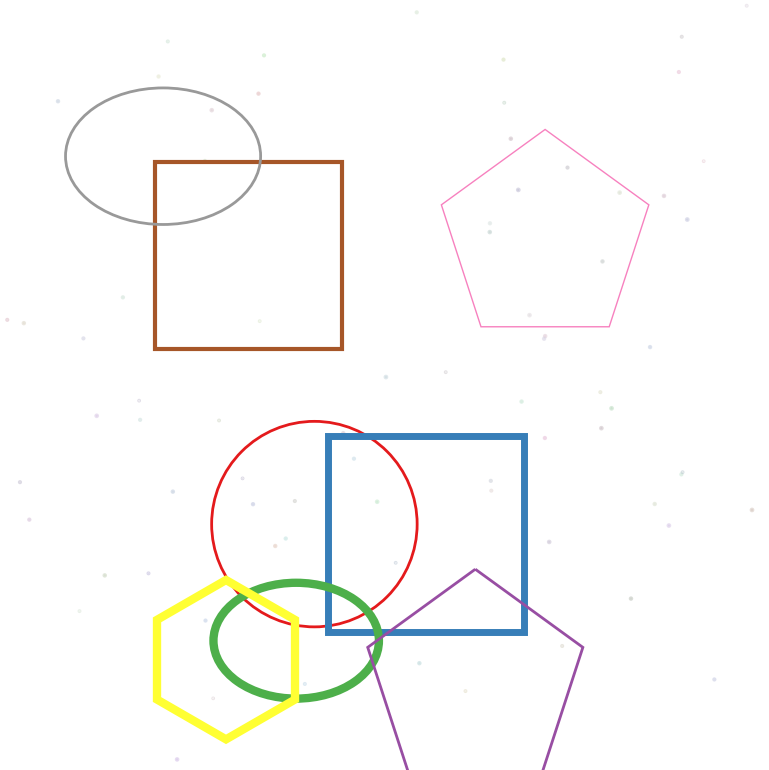[{"shape": "circle", "thickness": 1, "radius": 0.67, "center": [0.408, 0.319]}, {"shape": "square", "thickness": 2.5, "radius": 0.64, "center": [0.554, 0.306]}, {"shape": "oval", "thickness": 3, "radius": 0.54, "center": [0.385, 0.168]}, {"shape": "pentagon", "thickness": 1, "radius": 0.73, "center": [0.617, 0.114]}, {"shape": "hexagon", "thickness": 3, "radius": 0.52, "center": [0.294, 0.143]}, {"shape": "square", "thickness": 1.5, "radius": 0.61, "center": [0.322, 0.668]}, {"shape": "pentagon", "thickness": 0.5, "radius": 0.71, "center": [0.708, 0.69]}, {"shape": "oval", "thickness": 1, "radius": 0.63, "center": [0.212, 0.797]}]